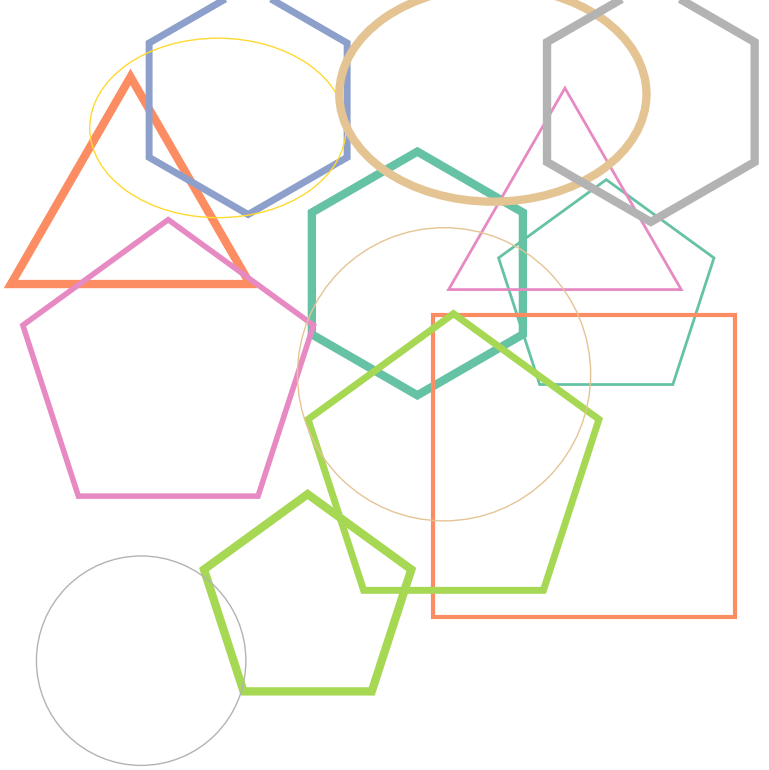[{"shape": "pentagon", "thickness": 1, "radius": 0.74, "center": [0.787, 0.62]}, {"shape": "hexagon", "thickness": 3, "radius": 0.79, "center": [0.542, 0.645]}, {"shape": "square", "thickness": 1.5, "radius": 0.98, "center": [0.759, 0.395]}, {"shape": "triangle", "thickness": 3, "radius": 0.9, "center": [0.169, 0.721]}, {"shape": "hexagon", "thickness": 2.5, "radius": 0.74, "center": [0.322, 0.87]}, {"shape": "triangle", "thickness": 1, "radius": 0.87, "center": [0.734, 0.711]}, {"shape": "pentagon", "thickness": 2, "radius": 0.99, "center": [0.218, 0.516]}, {"shape": "pentagon", "thickness": 3, "radius": 0.71, "center": [0.4, 0.217]}, {"shape": "pentagon", "thickness": 2.5, "radius": 0.99, "center": [0.589, 0.394]}, {"shape": "oval", "thickness": 0.5, "radius": 0.83, "center": [0.283, 0.834]}, {"shape": "circle", "thickness": 0.5, "radius": 0.95, "center": [0.577, 0.514]}, {"shape": "oval", "thickness": 3, "radius": 1.0, "center": [0.64, 0.878]}, {"shape": "hexagon", "thickness": 3, "radius": 0.78, "center": [0.845, 0.867]}, {"shape": "circle", "thickness": 0.5, "radius": 0.68, "center": [0.183, 0.142]}]